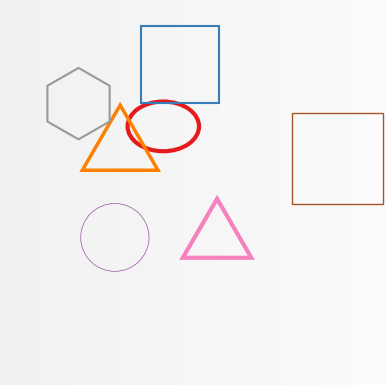[{"shape": "oval", "thickness": 3, "radius": 0.46, "center": [0.421, 0.672]}, {"shape": "square", "thickness": 1.5, "radius": 0.5, "center": [0.464, 0.832]}, {"shape": "circle", "thickness": 0.5, "radius": 0.44, "center": [0.296, 0.383]}, {"shape": "triangle", "thickness": 2.5, "radius": 0.56, "center": [0.31, 0.614]}, {"shape": "square", "thickness": 1, "radius": 0.59, "center": [0.871, 0.588]}, {"shape": "triangle", "thickness": 3, "radius": 0.51, "center": [0.56, 0.382]}, {"shape": "hexagon", "thickness": 1.5, "radius": 0.46, "center": [0.203, 0.731]}]